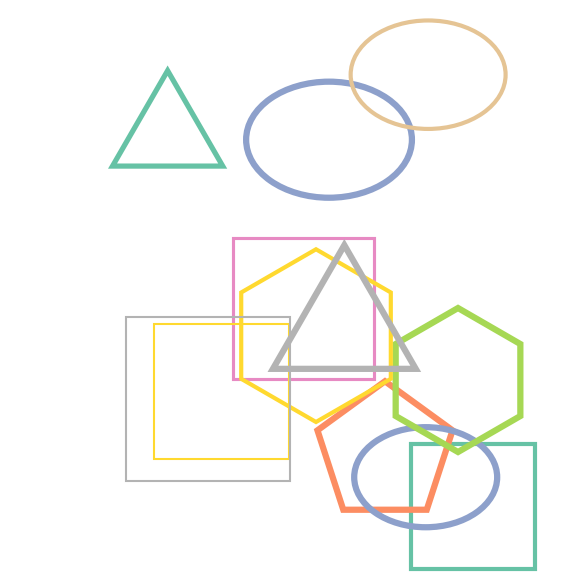[{"shape": "triangle", "thickness": 2.5, "radius": 0.55, "center": [0.29, 0.767]}, {"shape": "square", "thickness": 2, "radius": 0.54, "center": [0.819, 0.122]}, {"shape": "pentagon", "thickness": 3, "radius": 0.61, "center": [0.667, 0.216]}, {"shape": "oval", "thickness": 3, "radius": 0.72, "center": [0.57, 0.757]}, {"shape": "oval", "thickness": 3, "radius": 0.62, "center": [0.737, 0.173]}, {"shape": "square", "thickness": 1.5, "radius": 0.61, "center": [0.526, 0.465]}, {"shape": "hexagon", "thickness": 3, "radius": 0.62, "center": [0.793, 0.341]}, {"shape": "hexagon", "thickness": 2, "radius": 0.75, "center": [0.547, 0.418]}, {"shape": "square", "thickness": 1, "radius": 0.58, "center": [0.384, 0.322]}, {"shape": "oval", "thickness": 2, "radius": 0.67, "center": [0.741, 0.87]}, {"shape": "triangle", "thickness": 3, "radius": 0.71, "center": [0.596, 0.432]}, {"shape": "square", "thickness": 1, "radius": 0.71, "center": [0.361, 0.308]}]